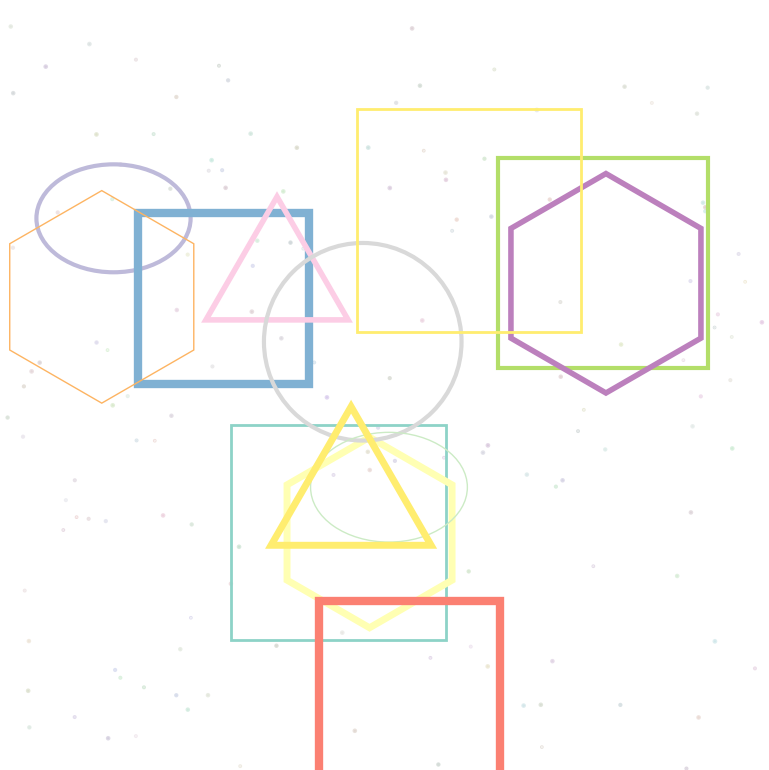[{"shape": "square", "thickness": 1, "radius": 0.7, "center": [0.44, 0.309]}, {"shape": "hexagon", "thickness": 2.5, "radius": 0.62, "center": [0.48, 0.308]}, {"shape": "oval", "thickness": 1.5, "radius": 0.5, "center": [0.147, 0.716]}, {"shape": "square", "thickness": 3, "radius": 0.59, "center": [0.532, 0.102]}, {"shape": "square", "thickness": 3, "radius": 0.56, "center": [0.29, 0.612]}, {"shape": "hexagon", "thickness": 0.5, "radius": 0.69, "center": [0.132, 0.614]}, {"shape": "square", "thickness": 1.5, "radius": 0.68, "center": [0.783, 0.658]}, {"shape": "triangle", "thickness": 2, "radius": 0.53, "center": [0.36, 0.638]}, {"shape": "circle", "thickness": 1.5, "radius": 0.64, "center": [0.471, 0.556]}, {"shape": "hexagon", "thickness": 2, "radius": 0.71, "center": [0.787, 0.632]}, {"shape": "oval", "thickness": 0.5, "radius": 0.51, "center": [0.505, 0.367]}, {"shape": "triangle", "thickness": 2.5, "radius": 0.6, "center": [0.456, 0.352]}, {"shape": "square", "thickness": 1, "radius": 0.73, "center": [0.609, 0.714]}]